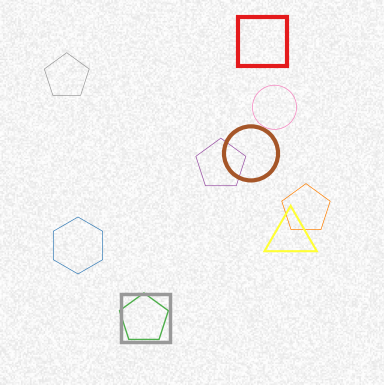[{"shape": "square", "thickness": 3, "radius": 0.32, "center": [0.681, 0.893]}, {"shape": "hexagon", "thickness": 0.5, "radius": 0.37, "center": [0.203, 0.362]}, {"shape": "pentagon", "thickness": 1, "radius": 0.33, "center": [0.374, 0.172]}, {"shape": "pentagon", "thickness": 0.5, "radius": 0.34, "center": [0.574, 0.573]}, {"shape": "pentagon", "thickness": 0.5, "radius": 0.33, "center": [0.795, 0.457]}, {"shape": "triangle", "thickness": 1.5, "radius": 0.39, "center": [0.755, 0.387]}, {"shape": "circle", "thickness": 3, "radius": 0.35, "center": [0.652, 0.602]}, {"shape": "circle", "thickness": 0.5, "radius": 0.29, "center": [0.713, 0.721]}, {"shape": "pentagon", "thickness": 0.5, "radius": 0.31, "center": [0.173, 0.802]}, {"shape": "square", "thickness": 2.5, "radius": 0.32, "center": [0.379, 0.174]}]